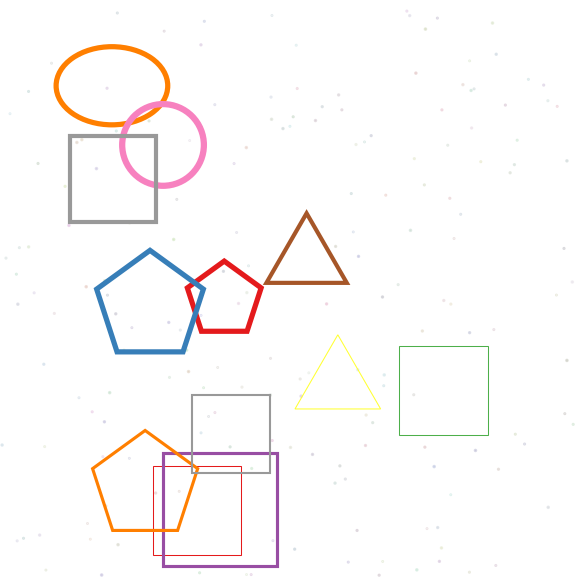[{"shape": "square", "thickness": 0.5, "radius": 0.38, "center": [0.341, 0.115]}, {"shape": "pentagon", "thickness": 2.5, "radius": 0.34, "center": [0.388, 0.48]}, {"shape": "pentagon", "thickness": 2.5, "radius": 0.49, "center": [0.26, 0.468]}, {"shape": "square", "thickness": 0.5, "radius": 0.39, "center": [0.768, 0.323]}, {"shape": "square", "thickness": 1.5, "radius": 0.49, "center": [0.381, 0.116]}, {"shape": "pentagon", "thickness": 1.5, "radius": 0.48, "center": [0.251, 0.158]}, {"shape": "oval", "thickness": 2.5, "radius": 0.48, "center": [0.194, 0.851]}, {"shape": "triangle", "thickness": 0.5, "radius": 0.43, "center": [0.585, 0.334]}, {"shape": "triangle", "thickness": 2, "radius": 0.4, "center": [0.531, 0.549]}, {"shape": "circle", "thickness": 3, "radius": 0.35, "center": [0.282, 0.748]}, {"shape": "square", "thickness": 1, "radius": 0.34, "center": [0.399, 0.248]}, {"shape": "square", "thickness": 2, "radius": 0.37, "center": [0.196, 0.689]}]